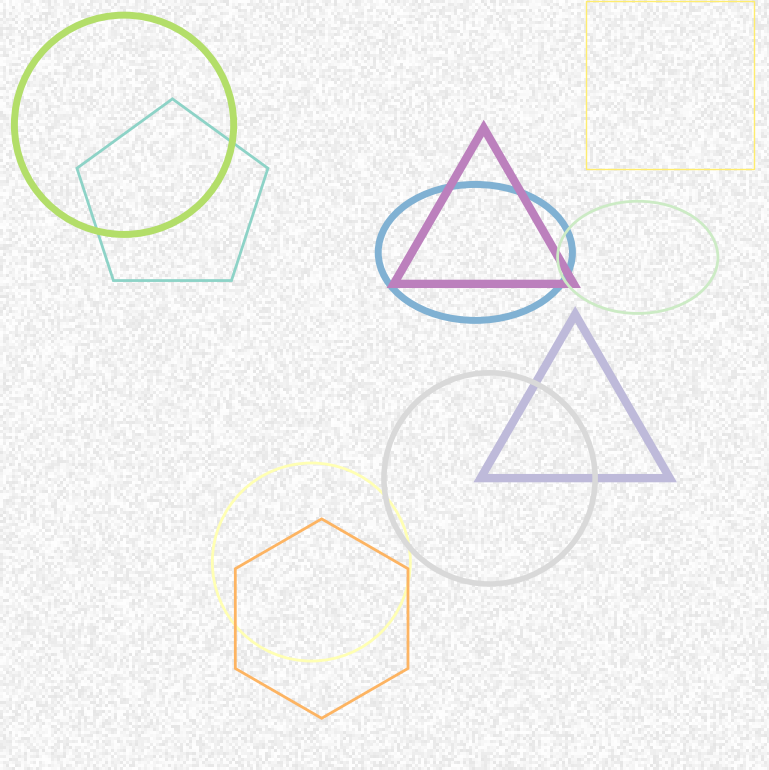[{"shape": "pentagon", "thickness": 1, "radius": 0.65, "center": [0.224, 0.741]}, {"shape": "circle", "thickness": 1, "radius": 0.64, "center": [0.404, 0.27]}, {"shape": "triangle", "thickness": 3, "radius": 0.71, "center": [0.747, 0.45]}, {"shape": "oval", "thickness": 2.5, "radius": 0.63, "center": [0.617, 0.672]}, {"shape": "hexagon", "thickness": 1, "radius": 0.65, "center": [0.418, 0.197]}, {"shape": "circle", "thickness": 2.5, "radius": 0.71, "center": [0.161, 0.838]}, {"shape": "circle", "thickness": 2, "radius": 0.69, "center": [0.636, 0.379]}, {"shape": "triangle", "thickness": 3, "radius": 0.67, "center": [0.628, 0.699]}, {"shape": "oval", "thickness": 1, "radius": 0.52, "center": [0.828, 0.666]}, {"shape": "square", "thickness": 0.5, "radius": 0.55, "center": [0.87, 0.89]}]